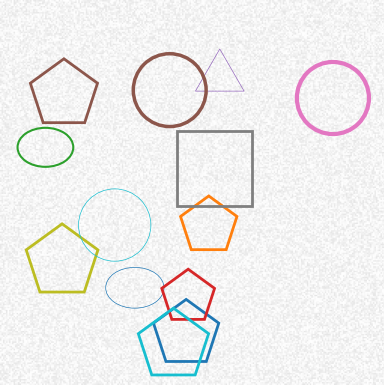[{"shape": "oval", "thickness": 0.5, "radius": 0.38, "center": [0.35, 0.253]}, {"shape": "pentagon", "thickness": 2, "radius": 0.45, "center": [0.483, 0.133]}, {"shape": "pentagon", "thickness": 2, "radius": 0.39, "center": [0.542, 0.414]}, {"shape": "oval", "thickness": 1.5, "radius": 0.36, "center": [0.118, 0.617]}, {"shape": "pentagon", "thickness": 2, "radius": 0.36, "center": [0.489, 0.229]}, {"shape": "triangle", "thickness": 0.5, "radius": 0.36, "center": [0.571, 0.8]}, {"shape": "pentagon", "thickness": 2, "radius": 0.46, "center": [0.166, 0.756]}, {"shape": "circle", "thickness": 2.5, "radius": 0.47, "center": [0.441, 0.766]}, {"shape": "circle", "thickness": 3, "radius": 0.47, "center": [0.865, 0.745]}, {"shape": "square", "thickness": 2, "radius": 0.49, "center": [0.557, 0.562]}, {"shape": "pentagon", "thickness": 2, "radius": 0.49, "center": [0.161, 0.321]}, {"shape": "circle", "thickness": 0.5, "radius": 0.47, "center": [0.298, 0.415]}, {"shape": "pentagon", "thickness": 2, "radius": 0.48, "center": [0.451, 0.104]}]